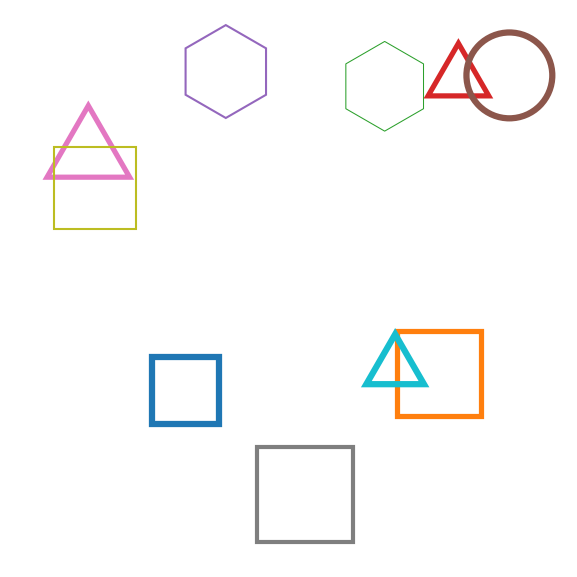[{"shape": "square", "thickness": 3, "radius": 0.29, "center": [0.322, 0.323]}, {"shape": "square", "thickness": 2.5, "radius": 0.37, "center": [0.761, 0.352]}, {"shape": "hexagon", "thickness": 0.5, "radius": 0.39, "center": [0.666, 0.85]}, {"shape": "triangle", "thickness": 2.5, "radius": 0.3, "center": [0.794, 0.863]}, {"shape": "hexagon", "thickness": 1, "radius": 0.4, "center": [0.391, 0.875]}, {"shape": "circle", "thickness": 3, "radius": 0.37, "center": [0.882, 0.869]}, {"shape": "triangle", "thickness": 2.5, "radius": 0.41, "center": [0.153, 0.734]}, {"shape": "square", "thickness": 2, "radius": 0.41, "center": [0.528, 0.143]}, {"shape": "square", "thickness": 1, "radius": 0.35, "center": [0.164, 0.673]}, {"shape": "triangle", "thickness": 3, "radius": 0.29, "center": [0.684, 0.363]}]